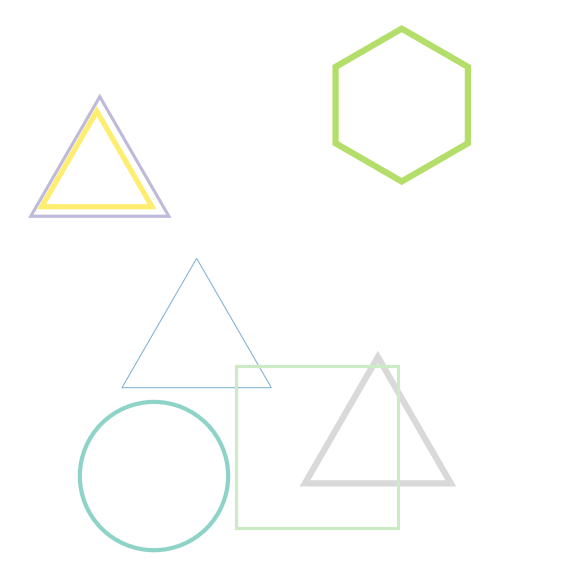[{"shape": "circle", "thickness": 2, "radius": 0.64, "center": [0.267, 0.175]}, {"shape": "triangle", "thickness": 1.5, "radius": 0.69, "center": [0.173, 0.694]}, {"shape": "triangle", "thickness": 0.5, "radius": 0.75, "center": [0.341, 0.402]}, {"shape": "hexagon", "thickness": 3, "radius": 0.66, "center": [0.696, 0.817]}, {"shape": "triangle", "thickness": 3, "radius": 0.73, "center": [0.654, 0.235]}, {"shape": "square", "thickness": 1.5, "radius": 0.7, "center": [0.549, 0.225]}, {"shape": "triangle", "thickness": 2.5, "radius": 0.55, "center": [0.168, 0.696]}]